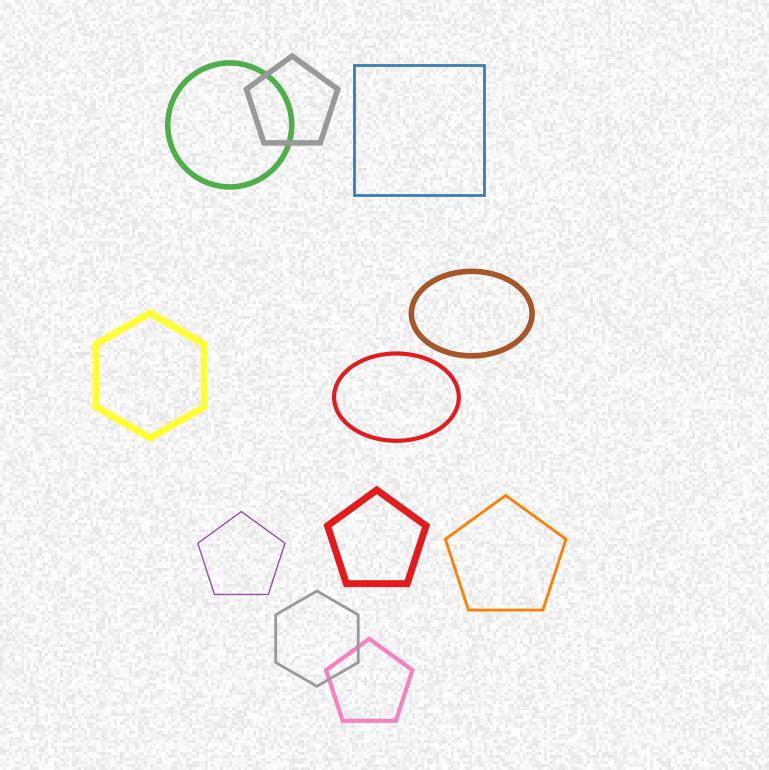[{"shape": "oval", "thickness": 1.5, "radius": 0.4, "center": [0.515, 0.484]}, {"shape": "pentagon", "thickness": 2.5, "radius": 0.34, "center": [0.489, 0.296]}, {"shape": "square", "thickness": 1, "radius": 0.42, "center": [0.544, 0.831]}, {"shape": "circle", "thickness": 2, "radius": 0.4, "center": [0.298, 0.838]}, {"shape": "pentagon", "thickness": 0.5, "radius": 0.3, "center": [0.313, 0.276]}, {"shape": "pentagon", "thickness": 1, "radius": 0.41, "center": [0.657, 0.274]}, {"shape": "hexagon", "thickness": 2.5, "radius": 0.41, "center": [0.195, 0.512]}, {"shape": "oval", "thickness": 2, "radius": 0.39, "center": [0.613, 0.593]}, {"shape": "pentagon", "thickness": 1.5, "radius": 0.29, "center": [0.48, 0.112]}, {"shape": "hexagon", "thickness": 1, "radius": 0.31, "center": [0.412, 0.171]}, {"shape": "pentagon", "thickness": 2, "radius": 0.31, "center": [0.379, 0.865]}]